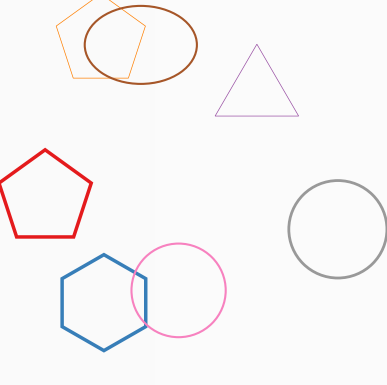[{"shape": "pentagon", "thickness": 2.5, "radius": 0.63, "center": [0.116, 0.486]}, {"shape": "hexagon", "thickness": 2.5, "radius": 0.62, "center": [0.268, 0.214]}, {"shape": "triangle", "thickness": 0.5, "radius": 0.62, "center": [0.663, 0.761]}, {"shape": "pentagon", "thickness": 0.5, "radius": 0.6, "center": [0.26, 0.895]}, {"shape": "oval", "thickness": 1.5, "radius": 0.72, "center": [0.363, 0.883]}, {"shape": "circle", "thickness": 1.5, "radius": 0.61, "center": [0.461, 0.246]}, {"shape": "circle", "thickness": 2, "radius": 0.63, "center": [0.872, 0.404]}]